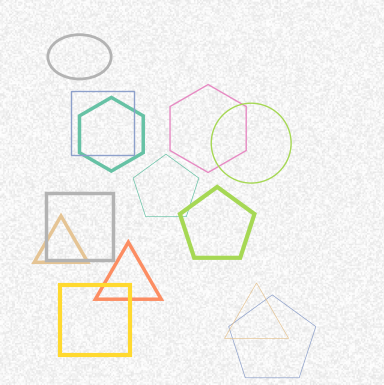[{"shape": "pentagon", "thickness": 0.5, "radius": 0.45, "center": [0.431, 0.51]}, {"shape": "hexagon", "thickness": 2.5, "radius": 0.48, "center": [0.289, 0.651]}, {"shape": "triangle", "thickness": 2.5, "radius": 0.49, "center": [0.333, 0.272]}, {"shape": "pentagon", "thickness": 0.5, "radius": 0.6, "center": [0.707, 0.115]}, {"shape": "square", "thickness": 1, "radius": 0.41, "center": [0.266, 0.681]}, {"shape": "hexagon", "thickness": 1, "radius": 0.57, "center": [0.541, 0.666]}, {"shape": "pentagon", "thickness": 3, "radius": 0.51, "center": [0.564, 0.413]}, {"shape": "circle", "thickness": 1, "radius": 0.52, "center": [0.652, 0.628]}, {"shape": "square", "thickness": 3, "radius": 0.45, "center": [0.247, 0.168]}, {"shape": "triangle", "thickness": 0.5, "radius": 0.48, "center": [0.666, 0.169]}, {"shape": "triangle", "thickness": 2.5, "radius": 0.4, "center": [0.158, 0.359]}, {"shape": "oval", "thickness": 2, "radius": 0.41, "center": [0.207, 0.852]}, {"shape": "square", "thickness": 2.5, "radius": 0.44, "center": [0.206, 0.411]}]